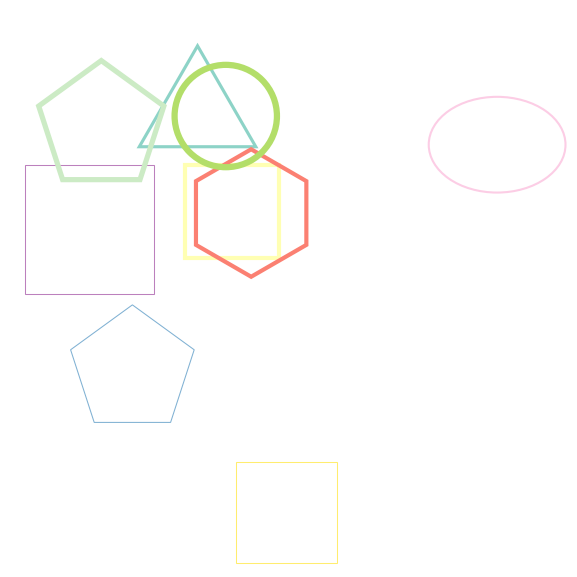[{"shape": "triangle", "thickness": 1.5, "radius": 0.58, "center": [0.342, 0.803]}, {"shape": "square", "thickness": 2, "radius": 0.4, "center": [0.402, 0.633]}, {"shape": "hexagon", "thickness": 2, "radius": 0.55, "center": [0.435, 0.63]}, {"shape": "pentagon", "thickness": 0.5, "radius": 0.56, "center": [0.229, 0.359]}, {"shape": "circle", "thickness": 3, "radius": 0.44, "center": [0.391, 0.798]}, {"shape": "oval", "thickness": 1, "radius": 0.59, "center": [0.861, 0.749]}, {"shape": "square", "thickness": 0.5, "radius": 0.56, "center": [0.155, 0.602]}, {"shape": "pentagon", "thickness": 2.5, "radius": 0.57, "center": [0.175, 0.78]}, {"shape": "square", "thickness": 0.5, "radius": 0.44, "center": [0.496, 0.112]}]